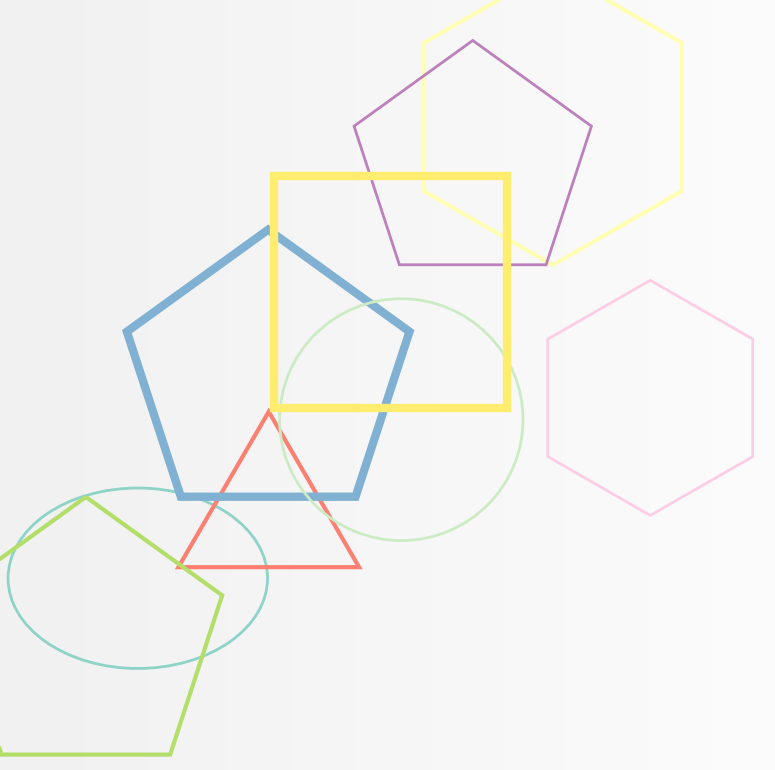[{"shape": "oval", "thickness": 1, "radius": 0.84, "center": [0.178, 0.249]}, {"shape": "hexagon", "thickness": 1.5, "radius": 0.96, "center": [0.713, 0.848]}, {"shape": "triangle", "thickness": 1.5, "radius": 0.67, "center": [0.347, 0.331]}, {"shape": "pentagon", "thickness": 3, "radius": 0.96, "center": [0.346, 0.51]}, {"shape": "pentagon", "thickness": 1.5, "radius": 0.92, "center": [0.111, 0.17]}, {"shape": "hexagon", "thickness": 1, "radius": 0.76, "center": [0.839, 0.483]}, {"shape": "pentagon", "thickness": 1, "radius": 0.81, "center": [0.61, 0.786]}, {"shape": "circle", "thickness": 1, "radius": 0.79, "center": [0.518, 0.455]}, {"shape": "square", "thickness": 3, "radius": 0.75, "center": [0.503, 0.621]}]